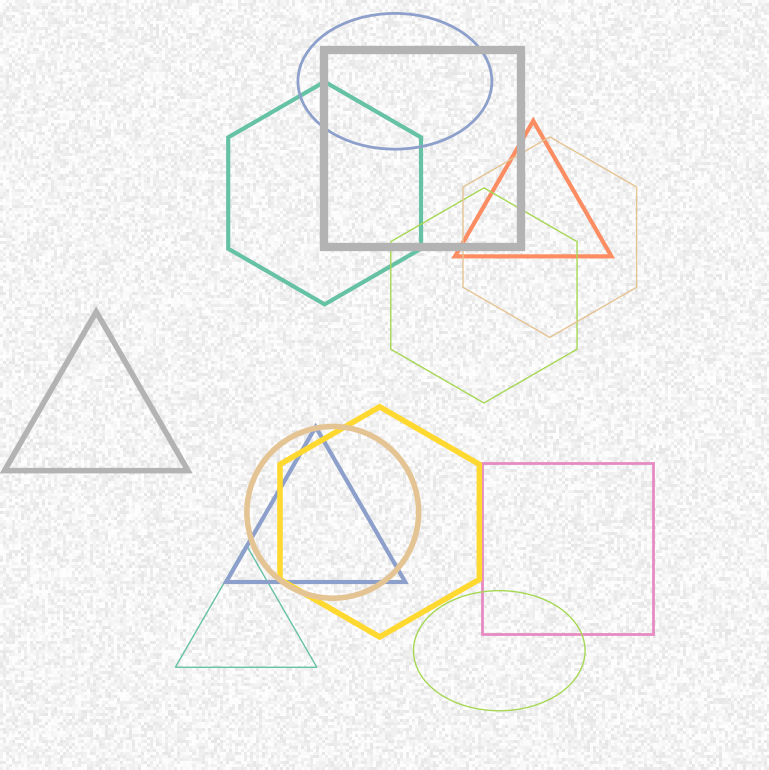[{"shape": "triangle", "thickness": 0.5, "radius": 0.53, "center": [0.32, 0.186]}, {"shape": "hexagon", "thickness": 1.5, "radius": 0.72, "center": [0.422, 0.749]}, {"shape": "triangle", "thickness": 1.5, "radius": 0.59, "center": [0.693, 0.726]}, {"shape": "triangle", "thickness": 1.5, "radius": 0.67, "center": [0.41, 0.311]}, {"shape": "oval", "thickness": 1, "radius": 0.63, "center": [0.513, 0.894]}, {"shape": "square", "thickness": 1, "radius": 0.56, "center": [0.737, 0.287]}, {"shape": "oval", "thickness": 0.5, "radius": 0.56, "center": [0.648, 0.155]}, {"shape": "hexagon", "thickness": 0.5, "radius": 0.7, "center": [0.628, 0.616]}, {"shape": "hexagon", "thickness": 2, "radius": 0.75, "center": [0.493, 0.322]}, {"shape": "circle", "thickness": 2, "radius": 0.56, "center": [0.432, 0.335]}, {"shape": "hexagon", "thickness": 0.5, "radius": 0.65, "center": [0.714, 0.692]}, {"shape": "square", "thickness": 3, "radius": 0.64, "center": [0.549, 0.807]}, {"shape": "triangle", "thickness": 2, "radius": 0.69, "center": [0.125, 0.458]}]